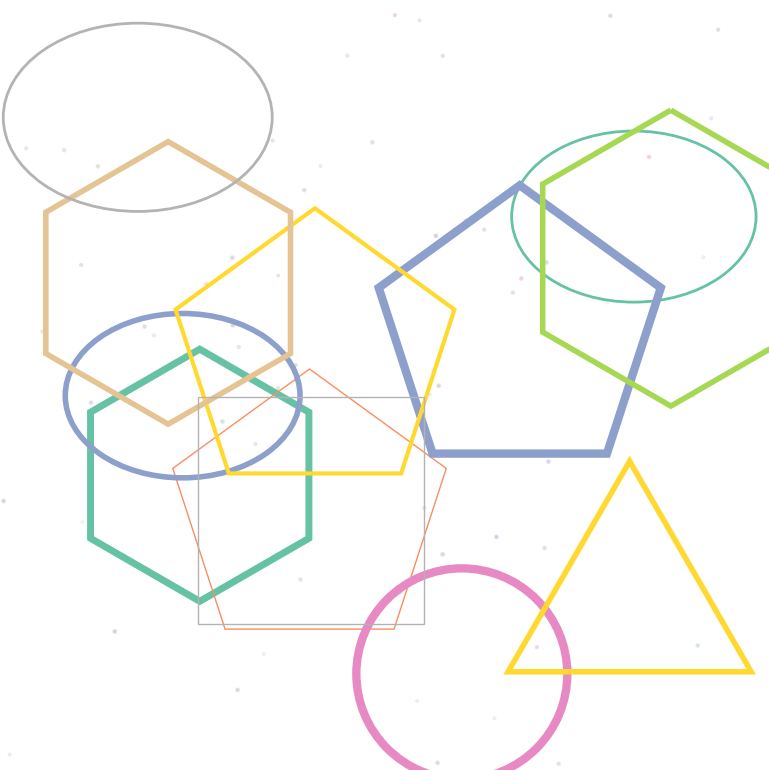[{"shape": "hexagon", "thickness": 2.5, "radius": 0.82, "center": [0.259, 0.383]}, {"shape": "oval", "thickness": 1, "radius": 0.79, "center": [0.823, 0.719]}, {"shape": "pentagon", "thickness": 0.5, "radius": 0.93, "center": [0.402, 0.334]}, {"shape": "oval", "thickness": 2, "radius": 0.76, "center": [0.237, 0.486]}, {"shape": "pentagon", "thickness": 3, "radius": 0.96, "center": [0.675, 0.567]}, {"shape": "circle", "thickness": 3, "radius": 0.68, "center": [0.6, 0.125]}, {"shape": "hexagon", "thickness": 2, "radius": 0.96, "center": [0.871, 0.665]}, {"shape": "triangle", "thickness": 2, "radius": 0.91, "center": [0.818, 0.219]}, {"shape": "pentagon", "thickness": 1.5, "radius": 0.95, "center": [0.409, 0.539]}, {"shape": "hexagon", "thickness": 2, "radius": 0.92, "center": [0.218, 0.633]}, {"shape": "square", "thickness": 0.5, "radius": 0.73, "center": [0.404, 0.337]}, {"shape": "oval", "thickness": 1, "radius": 0.87, "center": [0.179, 0.848]}]